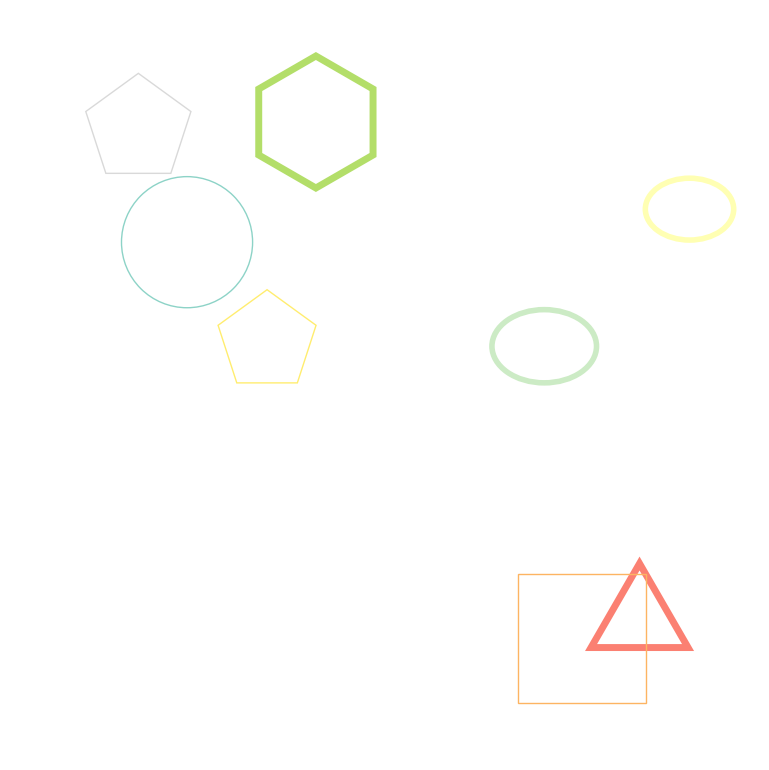[{"shape": "circle", "thickness": 0.5, "radius": 0.43, "center": [0.243, 0.685]}, {"shape": "oval", "thickness": 2, "radius": 0.29, "center": [0.895, 0.728]}, {"shape": "triangle", "thickness": 2.5, "radius": 0.36, "center": [0.831, 0.195]}, {"shape": "square", "thickness": 0.5, "radius": 0.42, "center": [0.756, 0.171]}, {"shape": "hexagon", "thickness": 2.5, "radius": 0.43, "center": [0.41, 0.842]}, {"shape": "pentagon", "thickness": 0.5, "radius": 0.36, "center": [0.18, 0.833]}, {"shape": "oval", "thickness": 2, "radius": 0.34, "center": [0.707, 0.55]}, {"shape": "pentagon", "thickness": 0.5, "radius": 0.33, "center": [0.347, 0.557]}]